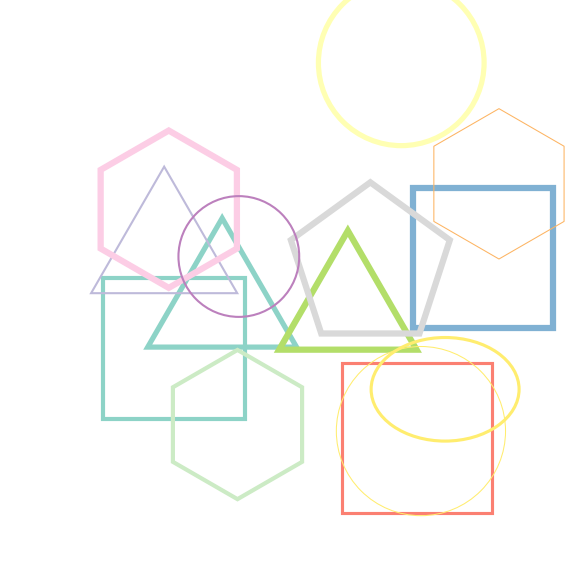[{"shape": "triangle", "thickness": 2.5, "radius": 0.74, "center": [0.385, 0.473]}, {"shape": "square", "thickness": 2, "radius": 0.61, "center": [0.301, 0.396]}, {"shape": "circle", "thickness": 2.5, "radius": 0.72, "center": [0.695, 0.89]}, {"shape": "triangle", "thickness": 1, "radius": 0.73, "center": [0.284, 0.564]}, {"shape": "square", "thickness": 1.5, "radius": 0.65, "center": [0.722, 0.24]}, {"shape": "square", "thickness": 3, "radius": 0.61, "center": [0.837, 0.553]}, {"shape": "hexagon", "thickness": 0.5, "radius": 0.65, "center": [0.864, 0.681]}, {"shape": "triangle", "thickness": 3, "radius": 0.69, "center": [0.602, 0.462]}, {"shape": "hexagon", "thickness": 3, "radius": 0.68, "center": [0.292, 0.637]}, {"shape": "pentagon", "thickness": 3, "radius": 0.72, "center": [0.641, 0.539]}, {"shape": "circle", "thickness": 1, "radius": 0.52, "center": [0.414, 0.555]}, {"shape": "hexagon", "thickness": 2, "radius": 0.65, "center": [0.411, 0.264]}, {"shape": "oval", "thickness": 1.5, "radius": 0.64, "center": [0.771, 0.325]}, {"shape": "circle", "thickness": 0.5, "radius": 0.73, "center": [0.729, 0.253]}]